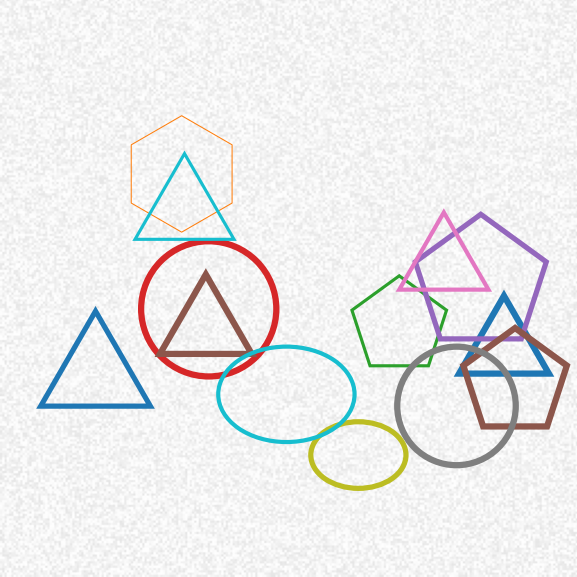[{"shape": "triangle", "thickness": 2.5, "radius": 0.55, "center": [0.165, 0.351]}, {"shape": "triangle", "thickness": 3, "radius": 0.45, "center": [0.873, 0.397]}, {"shape": "hexagon", "thickness": 0.5, "radius": 0.5, "center": [0.315, 0.698]}, {"shape": "pentagon", "thickness": 1.5, "radius": 0.43, "center": [0.691, 0.435]}, {"shape": "circle", "thickness": 3, "radius": 0.59, "center": [0.361, 0.464]}, {"shape": "pentagon", "thickness": 2.5, "radius": 0.6, "center": [0.833, 0.509]}, {"shape": "triangle", "thickness": 3, "radius": 0.46, "center": [0.356, 0.432]}, {"shape": "pentagon", "thickness": 3, "radius": 0.47, "center": [0.892, 0.337]}, {"shape": "triangle", "thickness": 2, "radius": 0.45, "center": [0.769, 0.542]}, {"shape": "circle", "thickness": 3, "radius": 0.51, "center": [0.79, 0.296]}, {"shape": "oval", "thickness": 2.5, "radius": 0.41, "center": [0.621, 0.211]}, {"shape": "oval", "thickness": 2, "radius": 0.59, "center": [0.496, 0.316]}, {"shape": "triangle", "thickness": 1.5, "radius": 0.49, "center": [0.319, 0.634]}]